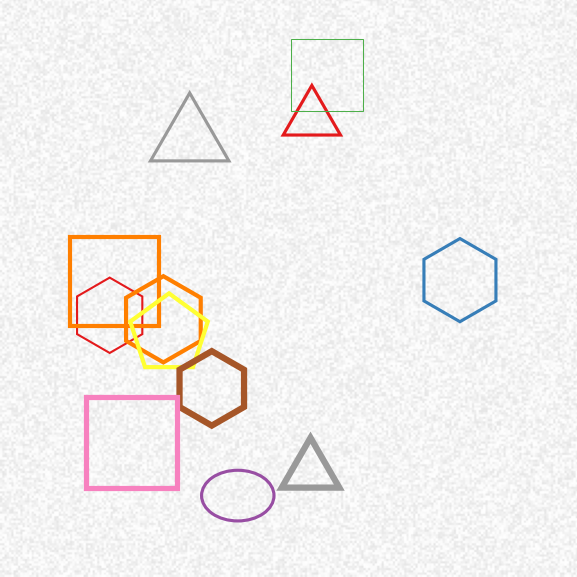[{"shape": "hexagon", "thickness": 1, "radius": 0.33, "center": [0.19, 0.453]}, {"shape": "triangle", "thickness": 1.5, "radius": 0.29, "center": [0.54, 0.794]}, {"shape": "hexagon", "thickness": 1.5, "radius": 0.36, "center": [0.796, 0.514]}, {"shape": "square", "thickness": 0.5, "radius": 0.31, "center": [0.566, 0.869]}, {"shape": "oval", "thickness": 1.5, "radius": 0.31, "center": [0.412, 0.141]}, {"shape": "hexagon", "thickness": 2, "radius": 0.37, "center": [0.283, 0.446]}, {"shape": "square", "thickness": 2, "radius": 0.38, "center": [0.198, 0.512]}, {"shape": "pentagon", "thickness": 2, "radius": 0.35, "center": [0.293, 0.421]}, {"shape": "hexagon", "thickness": 3, "radius": 0.32, "center": [0.367, 0.327]}, {"shape": "square", "thickness": 2.5, "radius": 0.39, "center": [0.228, 0.233]}, {"shape": "triangle", "thickness": 3, "radius": 0.29, "center": [0.538, 0.184]}, {"shape": "triangle", "thickness": 1.5, "radius": 0.39, "center": [0.328, 0.76]}]